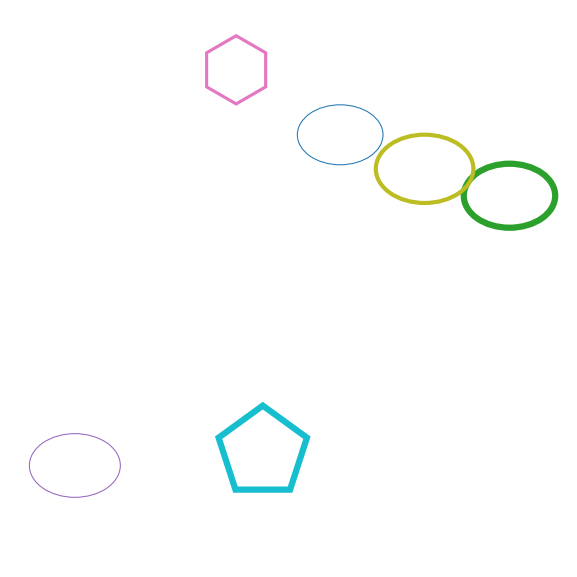[{"shape": "oval", "thickness": 0.5, "radius": 0.37, "center": [0.589, 0.766]}, {"shape": "oval", "thickness": 3, "radius": 0.4, "center": [0.882, 0.66]}, {"shape": "oval", "thickness": 0.5, "radius": 0.39, "center": [0.13, 0.193]}, {"shape": "hexagon", "thickness": 1.5, "radius": 0.3, "center": [0.409, 0.878]}, {"shape": "oval", "thickness": 2, "radius": 0.42, "center": [0.735, 0.707]}, {"shape": "pentagon", "thickness": 3, "radius": 0.4, "center": [0.455, 0.216]}]